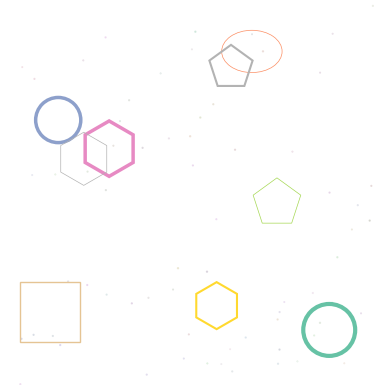[{"shape": "circle", "thickness": 3, "radius": 0.34, "center": [0.855, 0.143]}, {"shape": "oval", "thickness": 0.5, "radius": 0.39, "center": [0.654, 0.866]}, {"shape": "circle", "thickness": 2.5, "radius": 0.29, "center": [0.151, 0.688]}, {"shape": "hexagon", "thickness": 2.5, "radius": 0.36, "center": [0.283, 0.614]}, {"shape": "pentagon", "thickness": 0.5, "radius": 0.33, "center": [0.719, 0.473]}, {"shape": "hexagon", "thickness": 1.5, "radius": 0.31, "center": [0.563, 0.206]}, {"shape": "square", "thickness": 1, "radius": 0.39, "center": [0.13, 0.19]}, {"shape": "hexagon", "thickness": 0.5, "radius": 0.34, "center": [0.218, 0.588]}, {"shape": "pentagon", "thickness": 1.5, "radius": 0.29, "center": [0.6, 0.824]}]